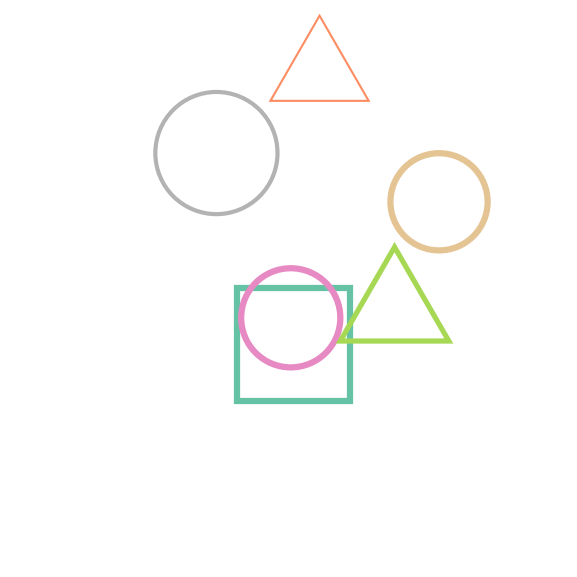[{"shape": "square", "thickness": 3, "radius": 0.49, "center": [0.509, 0.402]}, {"shape": "triangle", "thickness": 1, "radius": 0.49, "center": [0.553, 0.874]}, {"shape": "circle", "thickness": 3, "radius": 0.43, "center": [0.503, 0.449]}, {"shape": "triangle", "thickness": 2.5, "radius": 0.54, "center": [0.683, 0.463]}, {"shape": "circle", "thickness": 3, "radius": 0.42, "center": [0.76, 0.65]}, {"shape": "circle", "thickness": 2, "radius": 0.53, "center": [0.375, 0.734]}]